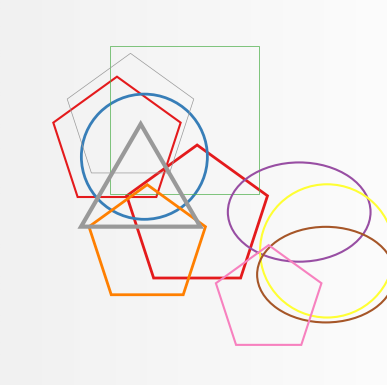[{"shape": "pentagon", "thickness": 2, "radius": 0.95, "center": [0.509, 0.432]}, {"shape": "pentagon", "thickness": 1.5, "radius": 0.86, "center": [0.302, 0.628]}, {"shape": "circle", "thickness": 2, "radius": 0.81, "center": [0.373, 0.593]}, {"shape": "square", "thickness": 0.5, "radius": 0.96, "center": [0.477, 0.688]}, {"shape": "oval", "thickness": 1.5, "radius": 0.92, "center": [0.772, 0.449]}, {"shape": "pentagon", "thickness": 2, "radius": 0.79, "center": [0.38, 0.362]}, {"shape": "circle", "thickness": 1.5, "radius": 0.87, "center": [0.844, 0.348]}, {"shape": "oval", "thickness": 1.5, "radius": 0.89, "center": [0.841, 0.287]}, {"shape": "pentagon", "thickness": 1.5, "radius": 0.72, "center": [0.693, 0.22]}, {"shape": "pentagon", "thickness": 0.5, "radius": 0.86, "center": [0.337, 0.69]}, {"shape": "triangle", "thickness": 3, "radius": 0.89, "center": [0.363, 0.5]}]